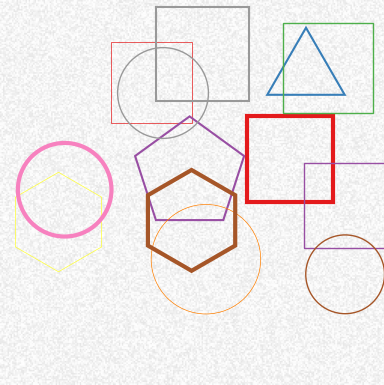[{"shape": "square", "thickness": 0.5, "radius": 0.53, "center": [0.395, 0.786]}, {"shape": "square", "thickness": 3, "radius": 0.56, "center": [0.753, 0.587]}, {"shape": "triangle", "thickness": 1.5, "radius": 0.58, "center": [0.795, 0.812]}, {"shape": "square", "thickness": 1, "radius": 0.59, "center": [0.853, 0.823]}, {"shape": "square", "thickness": 1, "radius": 0.55, "center": [0.899, 0.466]}, {"shape": "pentagon", "thickness": 1.5, "radius": 0.74, "center": [0.492, 0.549]}, {"shape": "circle", "thickness": 0.5, "radius": 0.71, "center": [0.535, 0.327]}, {"shape": "hexagon", "thickness": 0.5, "radius": 0.65, "center": [0.152, 0.423]}, {"shape": "circle", "thickness": 1, "radius": 0.51, "center": [0.896, 0.288]}, {"shape": "hexagon", "thickness": 3, "radius": 0.65, "center": [0.498, 0.428]}, {"shape": "circle", "thickness": 3, "radius": 0.61, "center": [0.168, 0.507]}, {"shape": "square", "thickness": 1.5, "radius": 0.61, "center": [0.526, 0.86]}, {"shape": "circle", "thickness": 1, "radius": 0.59, "center": [0.423, 0.758]}]